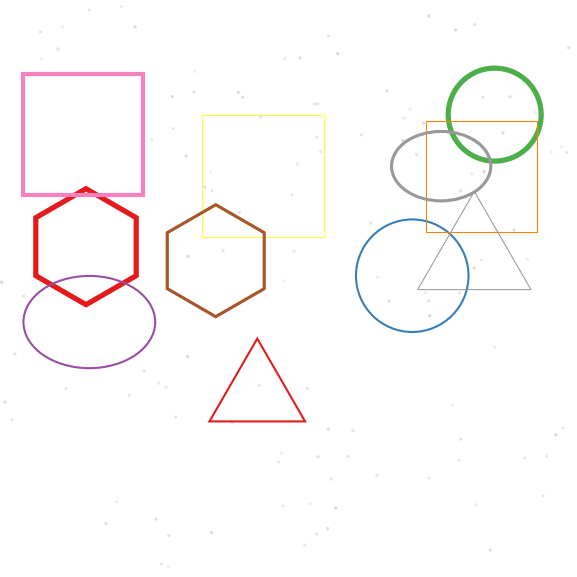[{"shape": "triangle", "thickness": 1, "radius": 0.48, "center": [0.445, 0.317]}, {"shape": "hexagon", "thickness": 2.5, "radius": 0.5, "center": [0.149, 0.572]}, {"shape": "circle", "thickness": 1, "radius": 0.49, "center": [0.714, 0.522]}, {"shape": "circle", "thickness": 2.5, "radius": 0.4, "center": [0.857, 0.801]}, {"shape": "oval", "thickness": 1, "radius": 0.57, "center": [0.155, 0.441]}, {"shape": "square", "thickness": 0.5, "radius": 0.48, "center": [0.833, 0.694]}, {"shape": "square", "thickness": 0.5, "radius": 0.53, "center": [0.455, 0.694]}, {"shape": "hexagon", "thickness": 1.5, "radius": 0.48, "center": [0.374, 0.548]}, {"shape": "square", "thickness": 2, "radius": 0.52, "center": [0.144, 0.766]}, {"shape": "oval", "thickness": 1.5, "radius": 0.43, "center": [0.764, 0.711]}, {"shape": "triangle", "thickness": 0.5, "radius": 0.57, "center": [0.821, 0.554]}]